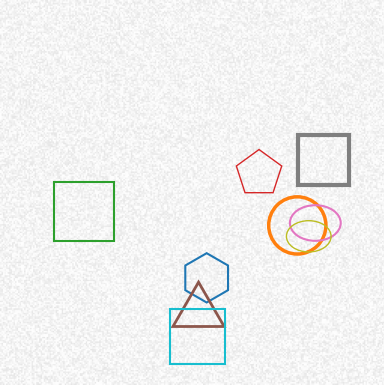[{"shape": "hexagon", "thickness": 1.5, "radius": 0.32, "center": [0.537, 0.278]}, {"shape": "circle", "thickness": 2.5, "radius": 0.37, "center": [0.772, 0.414]}, {"shape": "square", "thickness": 1.5, "radius": 0.39, "center": [0.218, 0.451]}, {"shape": "pentagon", "thickness": 1, "radius": 0.31, "center": [0.673, 0.55]}, {"shape": "triangle", "thickness": 2, "radius": 0.38, "center": [0.516, 0.19]}, {"shape": "oval", "thickness": 1.5, "radius": 0.33, "center": [0.819, 0.421]}, {"shape": "square", "thickness": 3, "radius": 0.33, "center": [0.84, 0.584]}, {"shape": "oval", "thickness": 1, "radius": 0.29, "center": [0.802, 0.386]}, {"shape": "square", "thickness": 1.5, "radius": 0.36, "center": [0.513, 0.127]}]